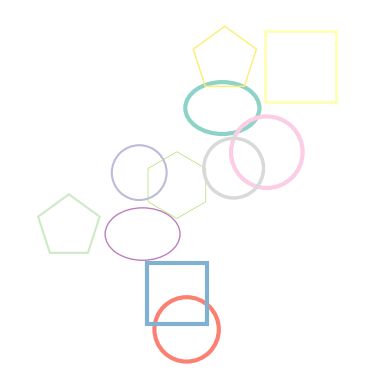[{"shape": "oval", "thickness": 3, "radius": 0.48, "center": [0.578, 0.719]}, {"shape": "square", "thickness": 2, "radius": 0.46, "center": [0.78, 0.827]}, {"shape": "circle", "thickness": 1.5, "radius": 0.36, "center": [0.362, 0.552]}, {"shape": "circle", "thickness": 3, "radius": 0.42, "center": [0.485, 0.144]}, {"shape": "square", "thickness": 3, "radius": 0.4, "center": [0.46, 0.237]}, {"shape": "hexagon", "thickness": 0.5, "radius": 0.43, "center": [0.459, 0.519]}, {"shape": "circle", "thickness": 3, "radius": 0.46, "center": [0.693, 0.605]}, {"shape": "circle", "thickness": 2.5, "radius": 0.39, "center": [0.607, 0.563]}, {"shape": "oval", "thickness": 1, "radius": 0.49, "center": [0.37, 0.392]}, {"shape": "pentagon", "thickness": 1.5, "radius": 0.42, "center": [0.179, 0.411]}, {"shape": "pentagon", "thickness": 1, "radius": 0.43, "center": [0.584, 0.846]}]